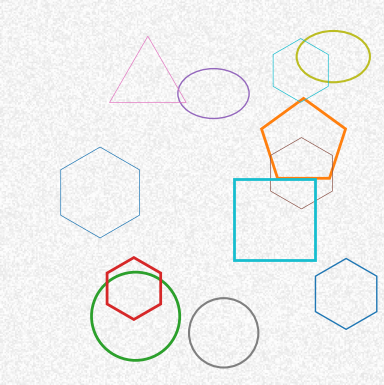[{"shape": "hexagon", "thickness": 0.5, "radius": 0.59, "center": [0.26, 0.5]}, {"shape": "hexagon", "thickness": 1, "radius": 0.46, "center": [0.899, 0.237]}, {"shape": "pentagon", "thickness": 2, "radius": 0.57, "center": [0.788, 0.63]}, {"shape": "circle", "thickness": 2, "radius": 0.57, "center": [0.352, 0.179]}, {"shape": "hexagon", "thickness": 2, "radius": 0.4, "center": [0.348, 0.251]}, {"shape": "oval", "thickness": 1, "radius": 0.46, "center": [0.555, 0.757]}, {"shape": "hexagon", "thickness": 0.5, "radius": 0.46, "center": [0.783, 0.55]}, {"shape": "triangle", "thickness": 0.5, "radius": 0.58, "center": [0.384, 0.791]}, {"shape": "circle", "thickness": 1.5, "radius": 0.45, "center": [0.581, 0.135]}, {"shape": "oval", "thickness": 1.5, "radius": 0.48, "center": [0.866, 0.853]}, {"shape": "square", "thickness": 2, "radius": 0.53, "center": [0.714, 0.43]}, {"shape": "hexagon", "thickness": 0.5, "radius": 0.41, "center": [0.781, 0.817]}]